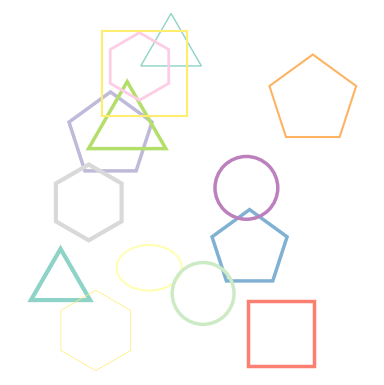[{"shape": "triangle", "thickness": 1, "radius": 0.45, "center": [0.444, 0.874]}, {"shape": "triangle", "thickness": 3, "radius": 0.44, "center": [0.157, 0.265]}, {"shape": "oval", "thickness": 1.5, "radius": 0.42, "center": [0.387, 0.304]}, {"shape": "pentagon", "thickness": 2.5, "radius": 0.57, "center": [0.287, 0.648]}, {"shape": "square", "thickness": 2.5, "radius": 0.42, "center": [0.73, 0.133]}, {"shape": "pentagon", "thickness": 2.5, "radius": 0.51, "center": [0.648, 0.353]}, {"shape": "pentagon", "thickness": 1.5, "radius": 0.59, "center": [0.813, 0.74]}, {"shape": "triangle", "thickness": 2.5, "radius": 0.58, "center": [0.33, 0.672]}, {"shape": "hexagon", "thickness": 2, "radius": 0.44, "center": [0.362, 0.827]}, {"shape": "hexagon", "thickness": 3, "radius": 0.49, "center": [0.231, 0.474]}, {"shape": "circle", "thickness": 2.5, "radius": 0.41, "center": [0.64, 0.512]}, {"shape": "circle", "thickness": 2.5, "radius": 0.4, "center": [0.528, 0.238]}, {"shape": "hexagon", "thickness": 0.5, "radius": 0.52, "center": [0.249, 0.142]}, {"shape": "square", "thickness": 1.5, "radius": 0.55, "center": [0.375, 0.808]}]